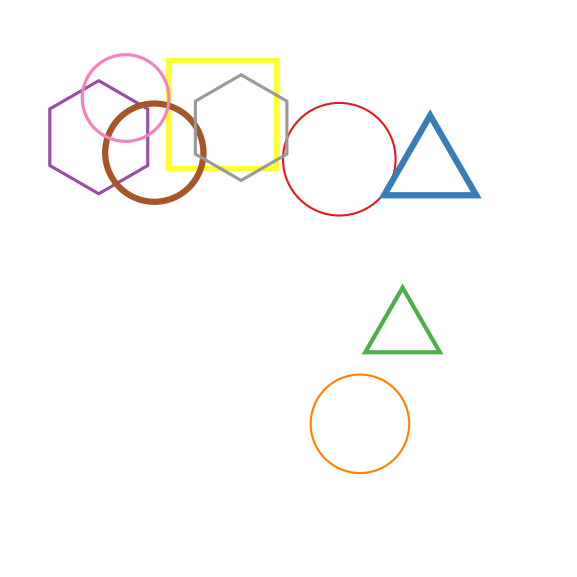[{"shape": "circle", "thickness": 1, "radius": 0.49, "center": [0.588, 0.723]}, {"shape": "triangle", "thickness": 3, "radius": 0.46, "center": [0.745, 0.707]}, {"shape": "triangle", "thickness": 2, "radius": 0.37, "center": [0.697, 0.426]}, {"shape": "hexagon", "thickness": 1.5, "radius": 0.49, "center": [0.171, 0.762]}, {"shape": "circle", "thickness": 1, "radius": 0.43, "center": [0.623, 0.265]}, {"shape": "square", "thickness": 2.5, "radius": 0.47, "center": [0.384, 0.802]}, {"shape": "circle", "thickness": 3, "radius": 0.43, "center": [0.267, 0.735]}, {"shape": "circle", "thickness": 1.5, "radius": 0.38, "center": [0.217, 0.829]}, {"shape": "hexagon", "thickness": 1.5, "radius": 0.46, "center": [0.418, 0.778]}]